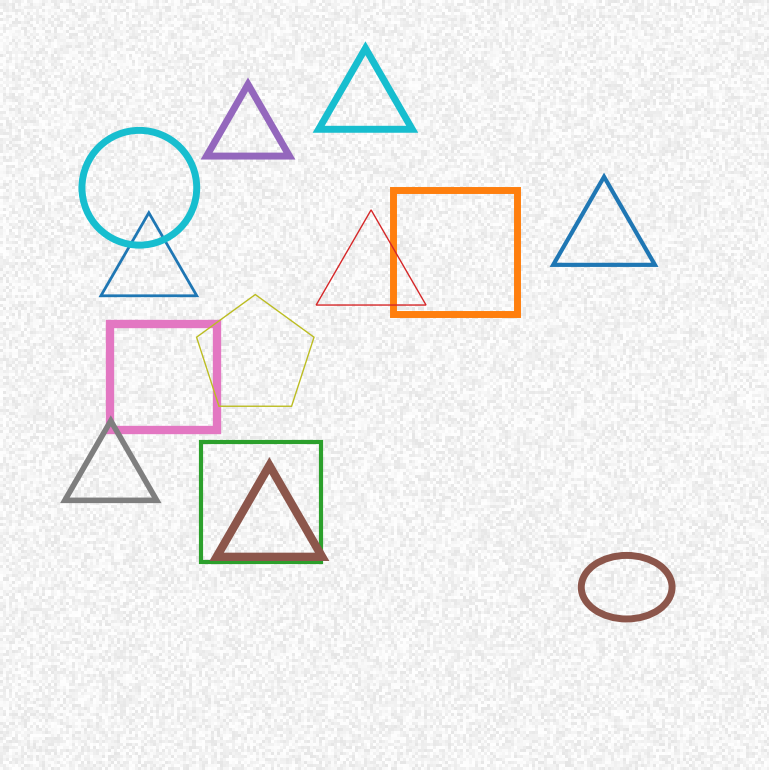[{"shape": "triangle", "thickness": 1.5, "radius": 0.38, "center": [0.784, 0.694]}, {"shape": "triangle", "thickness": 1, "radius": 0.36, "center": [0.193, 0.652]}, {"shape": "square", "thickness": 2.5, "radius": 0.4, "center": [0.591, 0.672]}, {"shape": "square", "thickness": 1.5, "radius": 0.39, "center": [0.34, 0.348]}, {"shape": "triangle", "thickness": 0.5, "radius": 0.41, "center": [0.482, 0.645]}, {"shape": "triangle", "thickness": 2.5, "radius": 0.31, "center": [0.322, 0.828]}, {"shape": "triangle", "thickness": 3, "radius": 0.4, "center": [0.35, 0.316]}, {"shape": "oval", "thickness": 2.5, "radius": 0.29, "center": [0.814, 0.237]}, {"shape": "square", "thickness": 3, "radius": 0.35, "center": [0.212, 0.51]}, {"shape": "triangle", "thickness": 2, "radius": 0.34, "center": [0.144, 0.385]}, {"shape": "pentagon", "thickness": 0.5, "radius": 0.4, "center": [0.332, 0.537]}, {"shape": "triangle", "thickness": 2.5, "radius": 0.35, "center": [0.475, 0.867]}, {"shape": "circle", "thickness": 2.5, "radius": 0.37, "center": [0.181, 0.756]}]